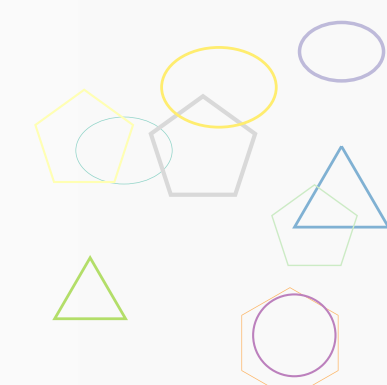[{"shape": "oval", "thickness": 0.5, "radius": 0.62, "center": [0.32, 0.609]}, {"shape": "pentagon", "thickness": 1.5, "radius": 0.66, "center": [0.217, 0.634]}, {"shape": "oval", "thickness": 2.5, "radius": 0.54, "center": [0.881, 0.866]}, {"shape": "triangle", "thickness": 2, "radius": 0.7, "center": [0.881, 0.48]}, {"shape": "hexagon", "thickness": 0.5, "radius": 0.72, "center": [0.748, 0.109]}, {"shape": "triangle", "thickness": 2, "radius": 0.53, "center": [0.233, 0.225]}, {"shape": "pentagon", "thickness": 3, "radius": 0.71, "center": [0.524, 0.609]}, {"shape": "circle", "thickness": 1.5, "radius": 0.53, "center": [0.76, 0.129]}, {"shape": "pentagon", "thickness": 1, "radius": 0.58, "center": [0.812, 0.404]}, {"shape": "oval", "thickness": 2, "radius": 0.74, "center": [0.565, 0.773]}]